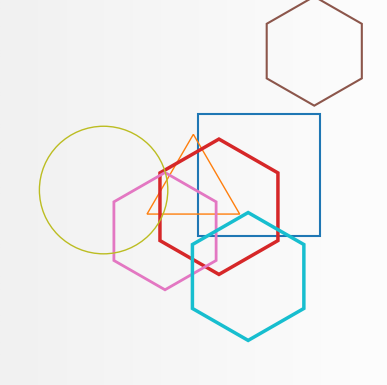[{"shape": "square", "thickness": 1.5, "radius": 0.79, "center": [0.669, 0.546]}, {"shape": "triangle", "thickness": 1, "radius": 0.69, "center": [0.499, 0.513]}, {"shape": "hexagon", "thickness": 2.5, "radius": 0.88, "center": [0.565, 0.463]}, {"shape": "hexagon", "thickness": 1.5, "radius": 0.71, "center": [0.811, 0.867]}, {"shape": "hexagon", "thickness": 2, "radius": 0.76, "center": [0.426, 0.4]}, {"shape": "circle", "thickness": 1, "radius": 0.83, "center": [0.267, 0.506]}, {"shape": "hexagon", "thickness": 2.5, "radius": 0.83, "center": [0.64, 0.282]}]